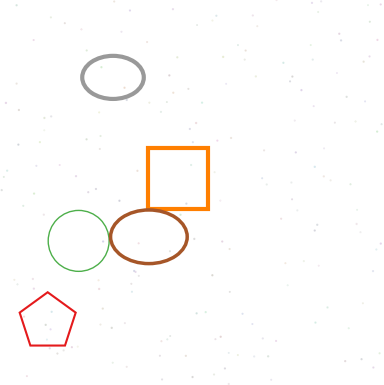[{"shape": "pentagon", "thickness": 1.5, "radius": 0.38, "center": [0.124, 0.164]}, {"shape": "circle", "thickness": 1, "radius": 0.4, "center": [0.204, 0.374]}, {"shape": "square", "thickness": 3, "radius": 0.39, "center": [0.463, 0.536]}, {"shape": "oval", "thickness": 2.5, "radius": 0.5, "center": [0.387, 0.385]}, {"shape": "oval", "thickness": 3, "radius": 0.4, "center": [0.294, 0.799]}]